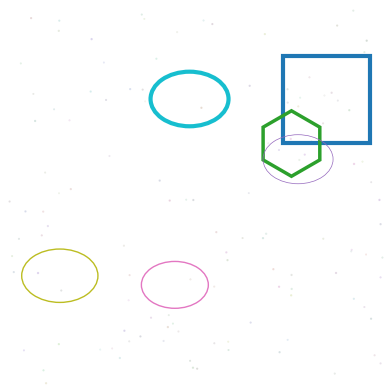[{"shape": "square", "thickness": 3, "radius": 0.56, "center": [0.848, 0.741]}, {"shape": "hexagon", "thickness": 2.5, "radius": 0.43, "center": [0.757, 0.627]}, {"shape": "oval", "thickness": 0.5, "radius": 0.46, "center": [0.774, 0.586]}, {"shape": "oval", "thickness": 1, "radius": 0.43, "center": [0.454, 0.26]}, {"shape": "oval", "thickness": 1, "radius": 0.5, "center": [0.155, 0.284]}, {"shape": "oval", "thickness": 3, "radius": 0.51, "center": [0.492, 0.743]}]